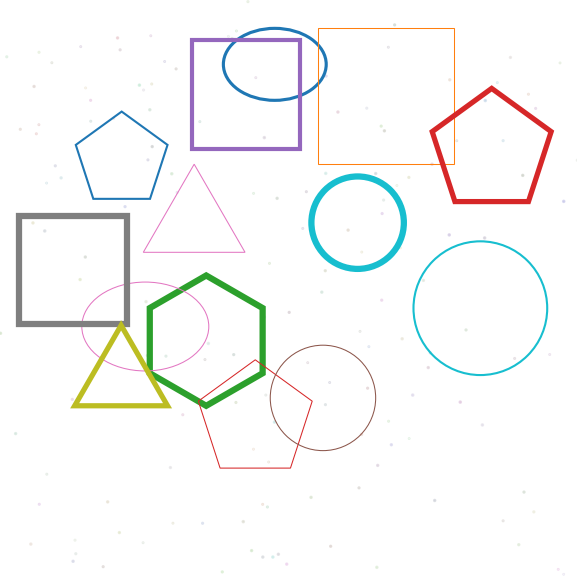[{"shape": "oval", "thickness": 1.5, "radius": 0.45, "center": [0.476, 0.888]}, {"shape": "pentagon", "thickness": 1, "radius": 0.42, "center": [0.211, 0.722]}, {"shape": "square", "thickness": 0.5, "radius": 0.59, "center": [0.668, 0.833]}, {"shape": "hexagon", "thickness": 3, "radius": 0.56, "center": [0.357, 0.409]}, {"shape": "pentagon", "thickness": 2.5, "radius": 0.54, "center": [0.851, 0.738]}, {"shape": "pentagon", "thickness": 0.5, "radius": 0.52, "center": [0.442, 0.272]}, {"shape": "square", "thickness": 2, "radius": 0.47, "center": [0.426, 0.836]}, {"shape": "circle", "thickness": 0.5, "radius": 0.46, "center": [0.559, 0.31]}, {"shape": "triangle", "thickness": 0.5, "radius": 0.51, "center": [0.336, 0.613]}, {"shape": "oval", "thickness": 0.5, "radius": 0.55, "center": [0.252, 0.434]}, {"shape": "square", "thickness": 3, "radius": 0.47, "center": [0.127, 0.531]}, {"shape": "triangle", "thickness": 2.5, "radius": 0.46, "center": [0.21, 0.343]}, {"shape": "circle", "thickness": 1, "radius": 0.58, "center": [0.832, 0.465]}, {"shape": "circle", "thickness": 3, "radius": 0.4, "center": [0.619, 0.614]}]